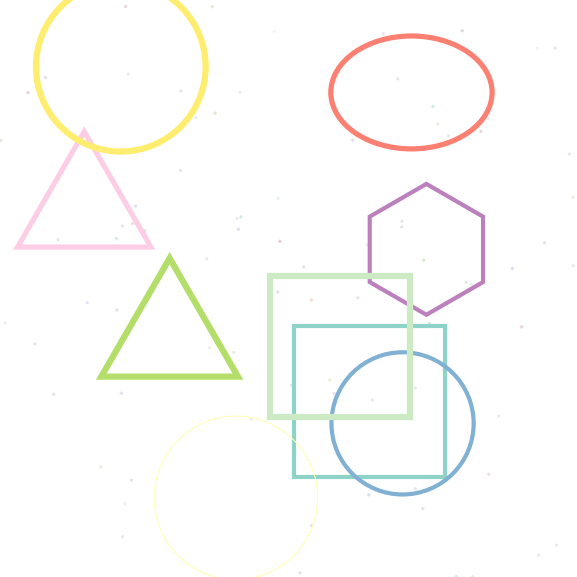[{"shape": "square", "thickness": 2, "radius": 0.65, "center": [0.64, 0.304]}, {"shape": "circle", "thickness": 0.5, "radius": 0.71, "center": [0.408, 0.137]}, {"shape": "oval", "thickness": 2.5, "radius": 0.7, "center": [0.712, 0.839]}, {"shape": "circle", "thickness": 2, "radius": 0.62, "center": [0.697, 0.266]}, {"shape": "triangle", "thickness": 3, "radius": 0.68, "center": [0.294, 0.415]}, {"shape": "triangle", "thickness": 2.5, "radius": 0.67, "center": [0.146, 0.638]}, {"shape": "hexagon", "thickness": 2, "radius": 0.57, "center": [0.738, 0.567]}, {"shape": "square", "thickness": 3, "radius": 0.61, "center": [0.589, 0.399]}, {"shape": "circle", "thickness": 3, "radius": 0.73, "center": [0.209, 0.884]}]